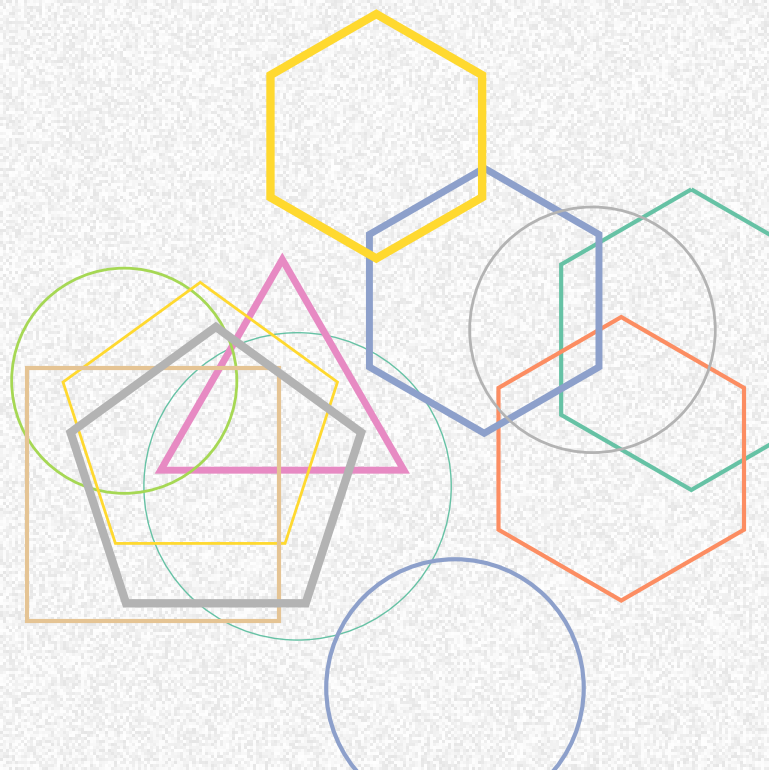[{"shape": "circle", "thickness": 0.5, "radius": 1.0, "center": [0.386, 0.368]}, {"shape": "hexagon", "thickness": 1.5, "radius": 0.98, "center": [0.898, 0.559]}, {"shape": "hexagon", "thickness": 1.5, "radius": 0.92, "center": [0.807, 0.404]}, {"shape": "circle", "thickness": 1.5, "radius": 0.84, "center": [0.591, 0.106]}, {"shape": "hexagon", "thickness": 2.5, "radius": 0.86, "center": [0.629, 0.609]}, {"shape": "triangle", "thickness": 2.5, "radius": 0.91, "center": [0.367, 0.481]}, {"shape": "circle", "thickness": 1, "radius": 0.73, "center": [0.161, 0.506]}, {"shape": "hexagon", "thickness": 3, "radius": 0.79, "center": [0.489, 0.823]}, {"shape": "pentagon", "thickness": 1, "radius": 0.94, "center": [0.26, 0.446]}, {"shape": "square", "thickness": 1.5, "radius": 0.82, "center": [0.199, 0.358]}, {"shape": "pentagon", "thickness": 3, "radius": 0.99, "center": [0.28, 0.377]}, {"shape": "circle", "thickness": 1, "radius": 0.8, "center": [0.769, 0.572]}]